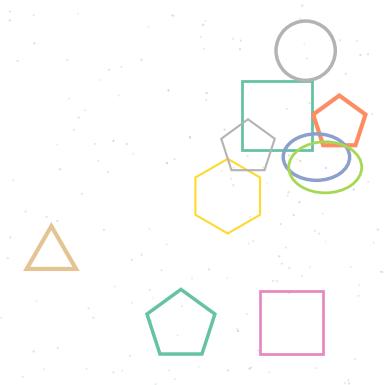[{"shape": "pentagon", "thickness": 2.5, "radius": 0.46, "center": [0.47, 0.156]}, {"shape": "square", "thickness": 2, "radius": 0.45, "center": [0.719, 0.7]}, {"shape": "pentagon", "thickness": 3, "radius": 0.36, "center": [0.881, 0.68]}, {"shape": "oval", "thickness": 2.5, "radius": 0.43, "center": [0.822, 0.592]}, {"shape": "square", "thickness": 2, "radius": 0.41, "center": [0.757, 0.163]}, {"shape": "oval", "thickness": 2, "radius": 0.47, "center": [0.845, 0.565]}, {"shape": "hexagon", "thickness": 1.5, "radius": 0.48, "center": [0.592, 0.491]}, {"shape": "triangle", "thickness": 3, "radius": 0.37, "center": [0.133, 0.338]}, {"shape": "pentagon", "thickness": 1.5, "radius": 0.37, "center": [0.644, 0.617]}, {"shape": "circle", "thickness": 2.5, "radius": 0.38, "center": [0.794, 0.868]}]